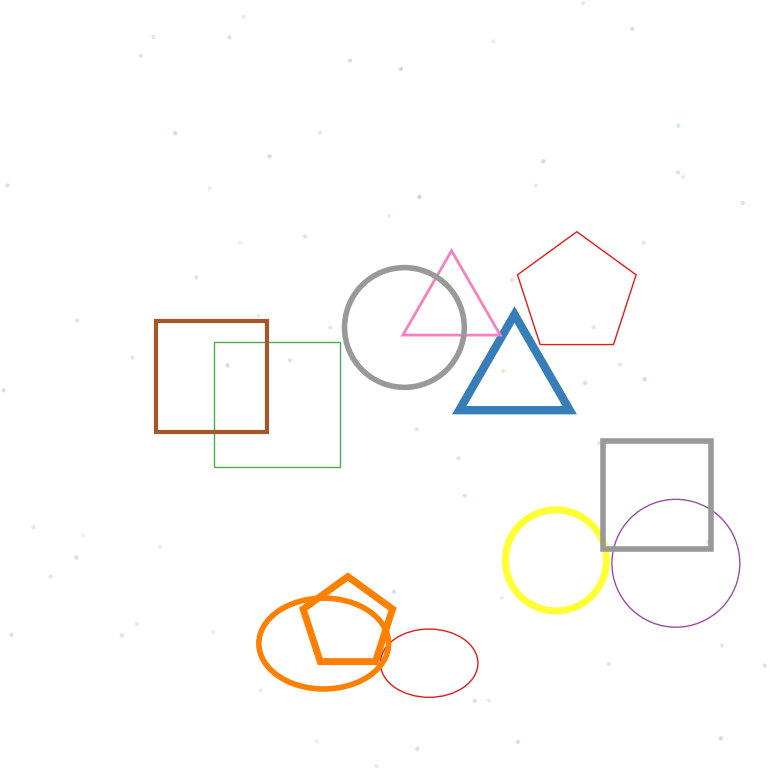[{"shape": "oval", "thickness": 0.5, "radius": 0.32, "center": [0.557, 0.139]}, {"shape": "pentagon", "thickness": 0.5, "radius": 0.4, "center": [0.749, 0.618]}, {"shape": "triangle", "thickness": 3, "radius": 0.41, "center": [0.668, 0.509]}, {"shape": "square", "thickness": 0.5, "radius": 0.41, "center": [0.36, 0.474]}, {"shape": "circle", "thickness": 0.5, "radius": 0.42, "center": [0.878, 0.268]}, {"shape": "oval", "thickness": 2, "radius": 0.42, "center": [0.42, 0.164]}, {"shape": "pentagon", "thickness": 2.5, "radius": 0.31, "center": [0.452, 0.19]}, {"shape": "circle", "thickness": 2.5, "radius": 0.33, "center": [0.722, 0.272]}, {"shape": "square", "thickness": 1.5, "radius": 0.36, "center": [0.275, 0.511]}, {"shape": "triangle", "thickness": 1, "radius": 0.37, "center": [0.586, 0.601]}, {"shape": "circle", "thickness": 2, "radius": 0.39, "center": [0.525, 0.575]}, {"shape": "square", "thickness": 2, "radius": 0.35, "center": [0.853, 0.357]}]